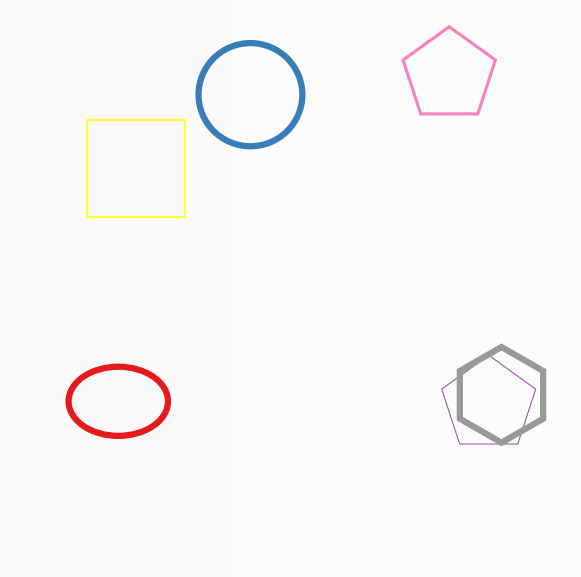[{"shape": "oval", "thickness": 3, "radius": 0.43, "center": [0.204, 0.304]}, {"shape": "circle", "thickness": 3, "radius": 0.45, "center": [0.431, 0.835]}, {"shape": "pentagon", "thickness": 0.5, "radius": 0.43, "center": [0.841, 0.299]}, {"shape": "square", "thickness": 1, "radius": 0.42, "center": [0.234, 0.707]}, {"shape": "pentagon", "thickness": 1.5, "radius": 0.42, "center": [0.773, 0.869]}, {"shape": "hexagon", "thickness": 3, "radius": 0.41, "center": [0.863, 0.315]}]